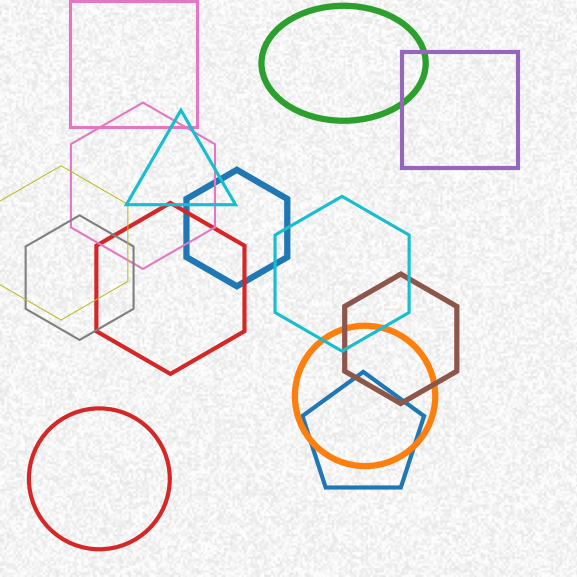[{"shape": "pentagon", "thickness": 2, "radius": 0.55, "center": [0.629, 0.245]}, {"shape": "hexagon", "thickness": 3, "radius": 0.5, "center": [0.41, 0.604]}, {"shape": "circle", "thickness": 3, "radius": 0.61, "center": [0.632, 0.314]}, {"shape": "oval", "thickness": 3, "radius": 0.71, "center": [0.595, 0.89]}, {"shape": "hexagon", "thickness": 2, "radius": 0.74, "center": [0.295, 0.5]}, {"shape": "circle", "thickness": 2, "radius": 0.61, "center": [0.172, 0.17]}, {"shape": "square", "thickness": 2, "radius": 0.5, "center": [0.796, 0.809]}, {"shape": "hexagon", "thickness": 2.5, "radius": 0.56, "center": [0.694, 0.412]}, {"shape": "square", "thickness": 1.5, "radius": 0.55, "center": [0.231, 0.888]}, {"shape": "hexagon", "thickness": 1, "radius": 0.72, "center": [0.248, 0.677]}, {"shape": "hexagon", "thickness": 1, "radius": 0.54, "center": [0.138, 0.518]}, {"shape": "hexagon", "thickness": 0.5, "radius": 0.67, "center": [0.106, 0.579]}, {"shape": "hexagon", "thickness": 1.5, "radius": 0.67, "center": [0.592, 0.525]}, {"shape": "triangle", "thickness": 1.5, "radius": 0.55, "center": [0.313, 0.699]}]